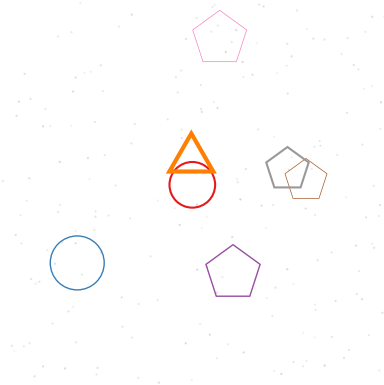[{"shape": "circle", "thickness": 1.5, "radius": 0.3, "center": [0.5, 0.52]}, {"shape": "circle", "thickness": 1, "radius": 0.35, "center": [0.201, 0.317]}, {"shape": "pentagon", "thickness": 1, "radius": 0.37, "center": [0.605, 0.29]}, {"shape": "triangle", "thickness": 3, "radius": 0.33, "center": [0.497, 0.587]}, {"shape": "pentagon", "thickness": 0.5, "radius": 0.29, "center": [0.795, 0.531]}, {"shape": "pentagon", "thickness": 0.5, "radius": 0.37, "center": [0.571, 0.899]}, {"shape": "pentagon", "thickness": 1.5, "radius": 0.29, "center": [0.747, 0.56]}]